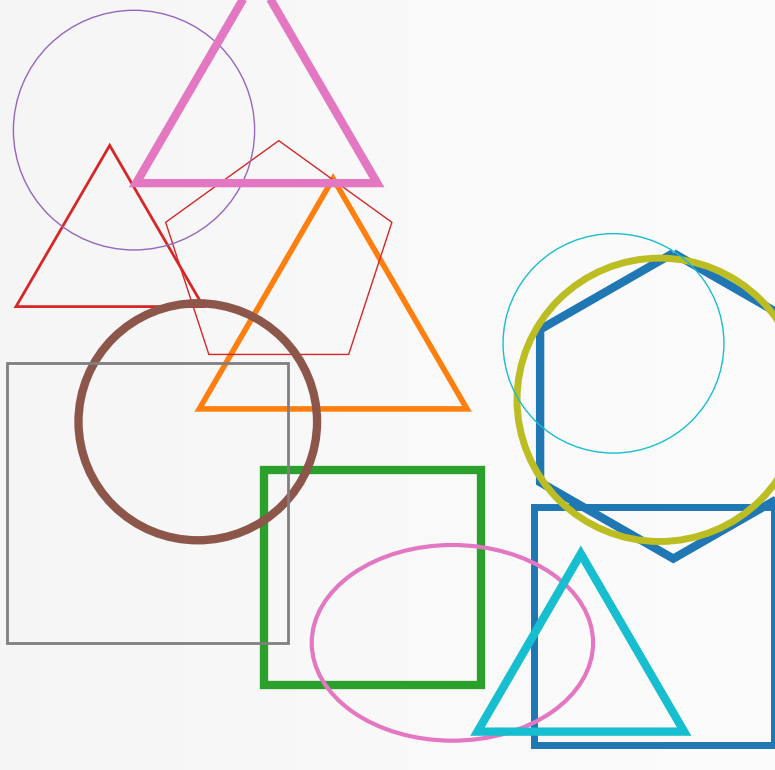[{"shape": "hexagon", "thickness": 3, "radius": 0.99, "center": [0.869, 0.473]}, {"shape": "square", "thickness": 2.5, "radius": 0.77, "center": [0.844, 0.187]}, {"shape": "triangle", "thickness": 2, "radius": 1.0, "center": [0.43, 0.569]}, {"shape": "square", "thickness": 3, "radius": 0.7, "center": [0.481, 0.25]}, {"shape": "pentagon", "thickness": 0.5, "radius": 0.77, "center": [0.36, 0.664]}, {"shape": "triangle", "thickness": 1, "radius": 0.7, "center": [0.142, 0.672]}, {"shape": "circle", "thickness": 0.5, "radius": 0.78, "center": [0.173, 0.831]}, {"shape": "circle", "thickness": 3, "radius": 0.77, "center": [0.255, 0.452]}, {"shape": "triangle", "thickness": 3, "radius": 0.9, "center": [0.331, 0.852]}, {"shape": "oval", "thickness": 1.5, "radius": 0.91, "center": [0.584, 0.165]}, {"shape": "square", "thickness": 1, "radius": 0.91, "center": [0.19, 0.347]}, {"shape": "circle", "thickness": 2.5, "radius": 0.92, "center": [0.851, 0.481]}, {"shape": "circle", "thickness": 0.5, "radius": 0.71, "center": [0.792, 0.554]}, {"shape": "triangle", "thickness": 3, "radius": 0.77, "center": [0.749, 0.127]}]